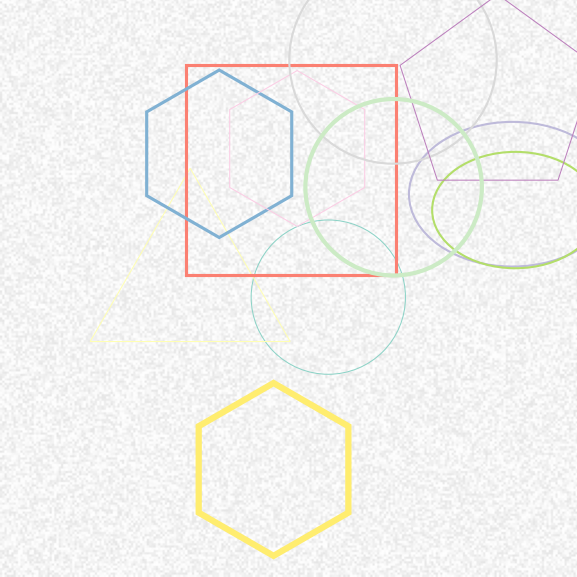[{"shape": "circle", "thickness": 0.5, "radius": 0.67, "center": [0.569, 0.485]}, {"shape": "triangle", "thickness": 0.5, "radius": 1.0, "center": [0.329, 0.508]}, {"shape": "oval", "thickness": 1, "radius": 0.89, "center": [0.887, 0.663]}, {"shape": "square", "thickness": 1.5, "radius": 0.91, "center": [0.504, 0.705]}, {"shape": "hexagon", "thickness": 1.5, "radius": 0.73, "center": [0.38, 0.733]}, {"shape": "oval", "thickness": 1, "radius": 0.72, "center": [0.892, 0.635]}, {"shape": "hexagon", "thickness": 0.5, "radius": 0.67, "center": [0.515, 0.742]}, {"shape": "circle", "thickness": 1, "radius": 0.9, "center": [0.681, 0.895]}, {"shape": "pentagon", "thickness": 0.5, "radius": 0.89, "center": [0.862, 0.831]}, {"shape": "circle", "thickness": 2, "radius": 0.76, "center": [0.682, 0.675]}, {"shape": "hexagon", "thickness": 3, "radius": 0.75, "center": [0.474, 0.186]}]